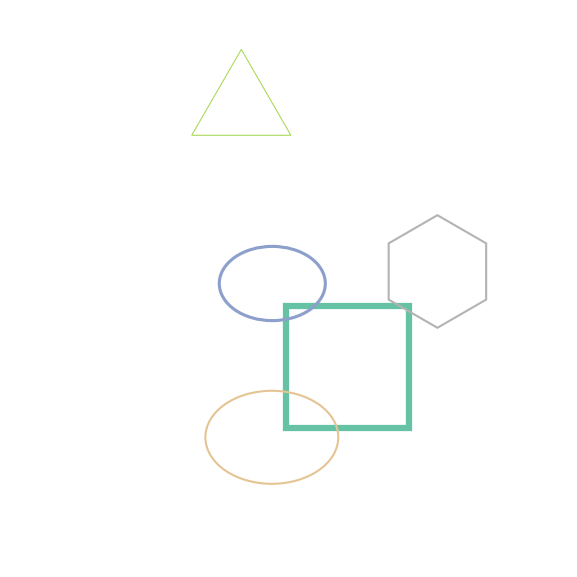[{"shape": "square", "thickness": 3, "radius": 0.53, "center": [0.602, 0.363]}, {"shape": "oval", "thickness": 1.5, "radius": 0.46, "center": [0.472, 0.508]}, {"shape": "triangle", "thickness": 0.5, "radius": 0.5, "center": [0.418, 0.814]}, {"shape": "oval", "thickness": 1, "radius": 0.58, "center": [0.471, 0.242]}, {"shape": "hexagon", "thickness": 1, "radius": 0.49, "center": [0.757, 0.529]}]